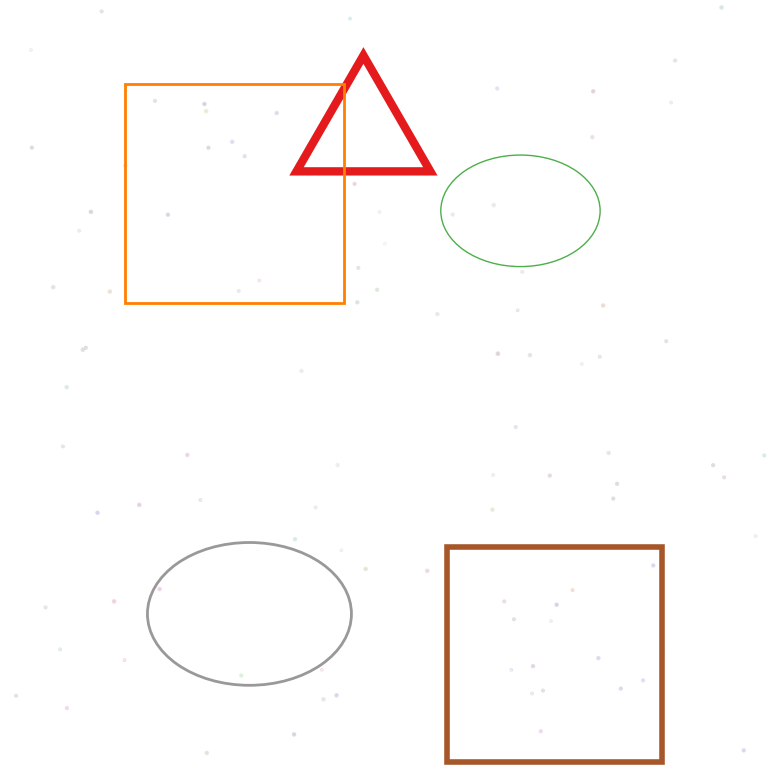[{"shape": "triangle", "thickness": 3, "radius": 0.5, "center": [0.472, 0.828]}, {"shape": "oval", "thickness": 0.5, "radius": 0.52, "center": [0.676, 0.726]}, {"shape": "square", "thickness": 1, "radius": 0.71, "center": [0.304, 0.749]}, {"shape": "square", "thickness": 2, "radius": 0.7, "center": [0.72, 0.15]}, {"shape": "oval", "thickness": 1, "radius": 0.66, "center": [0.324, 0.203]}]